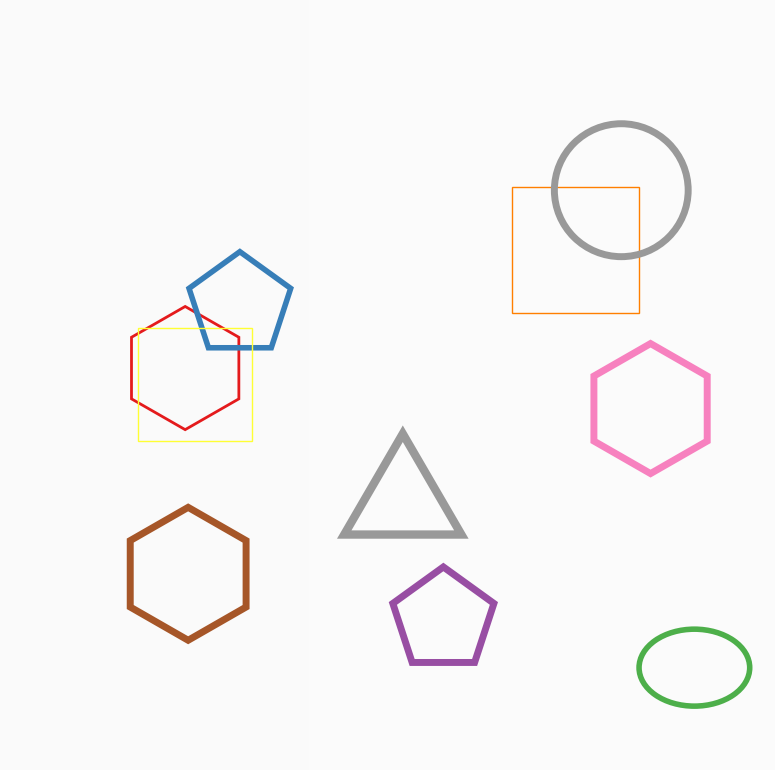[{"shape": "hexagon", "thickness": 1, "radius": 0.4, "center": [0.239, 0.522]}, {"shape": "pentagon", "thickness": 2, "radius": 0.34, "center": [0.309, 0.604]}, {"shape": "oval", "thickness": 2, "radius": 0.36, "center": [0.896, 0.133]}, {"shape": "pentagon", "thickness": 2.5, "radius": 0.34, "center": [0.572, 0.195]}, {"shape": "square", "thickness": 0.5, "radius": 0.41, "center": [0.742, 0.675]}, {"shape": "square", "thickness": 0.5, "radius": 0.37, "center": [0.251, 0.501]}, {"shape": "hexagon", "thickness": 2.5, "radius": 0.43, "center": [0.243, 0.255]}, {"shape": "hexagon", "thickness": 2.5, "radius": 0.42, "center": [0.839, 0.469]}, {"shape": "circle", "thickness": 2.5, "radius": 0.43, "center": [0.802, 0.753]}, {"shape": "triangle", "thickness": 3, "radius": 0.44, "center": [0.52, 0.349]}]